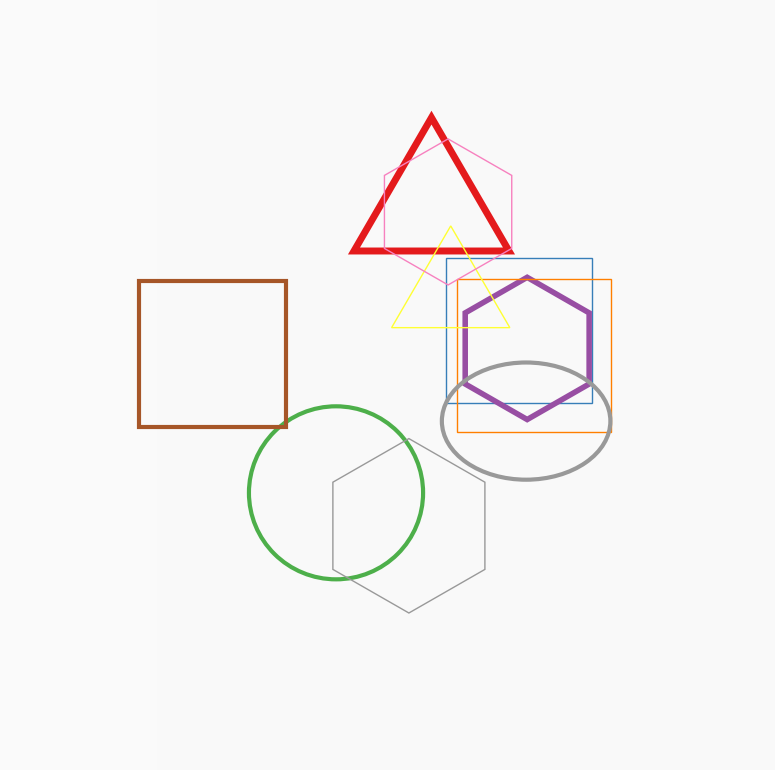[{"shape": "triangle", "thickness": 2.5, "radius": 0.58, "center": [0.557, 0.732]}, {"shape": "square", "thickness": 0.5, "radius": 0.47, "center": [0.67, 0.571]}, {"shape": "circle", "thickness": 1.5, "radius": 0.56, "center": [0.434, 0.36]}, {"shape": "hexagon", "thickness": 2, "radius": 0.46, "center": [0.68, 0.547]}, {"shape": "square", "thickness": 0.5, "radius": 0.5, "center": [0.689, 0.538]}, {"shape": "triangle", "thickness": 0.5, "radius": 0.44, "center": [0.582, 0.619]}, {"shape": "square", "thickness": 1.5, "radius": 0.48, "center": [0.274, 0.54]}, {"shape": "hexagon", "thickness": 0.5, "radius": 0.47, "center": [0.578, 0.725]}, {"shape": "hexagon", "thickness": 0.5, "radius": 0.57, "center": [0.528, 0.317]}, {"shape": "oval", "thickness": 1.5, "radius": 0.54, "center": [0.679, 0.453]}]